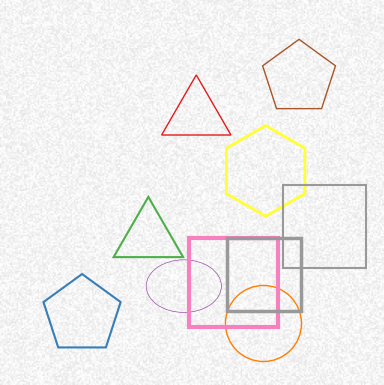[{"shape": "triangle", "thickness": 1, "radius": 0.52, "center": [0.51, 0.701]}, {"shape": "pentagon", "thickness": 1.5, "radius": 0.53, "center": [0.213, 0.183]}, {"shape": "triangle", "thickness": 1.5, "radius": 0.52, "center": [0.385, 0.384]}, {"shape": "oval", "thickness": 0.5, "radius": 0.49, "center": [0.477, 0.257]}, {"shape": "circle", "thickness": 1, "radius": 0.49, "center": [0.684, 0.16]}, {"shape": "hexagon", "thickness": 2, "radius": 0.59, "center": [0.69, 0.556]}, {"shape": "pentagon", "thickness": 1, "radius": 0.5, "center": [0.777, 0.798]}, {"shape": "square", "thickness": 3, "radius": 0.58, "center": [0.607, 0.267]}, {"shape": "square", "thickness": 1.5, "radius": 0.54, "center": [0.842, 0.411]}, {"shape": "square", "thickness": 2.5, "radius": 0.47, "center": [0.686, 0.286]}]